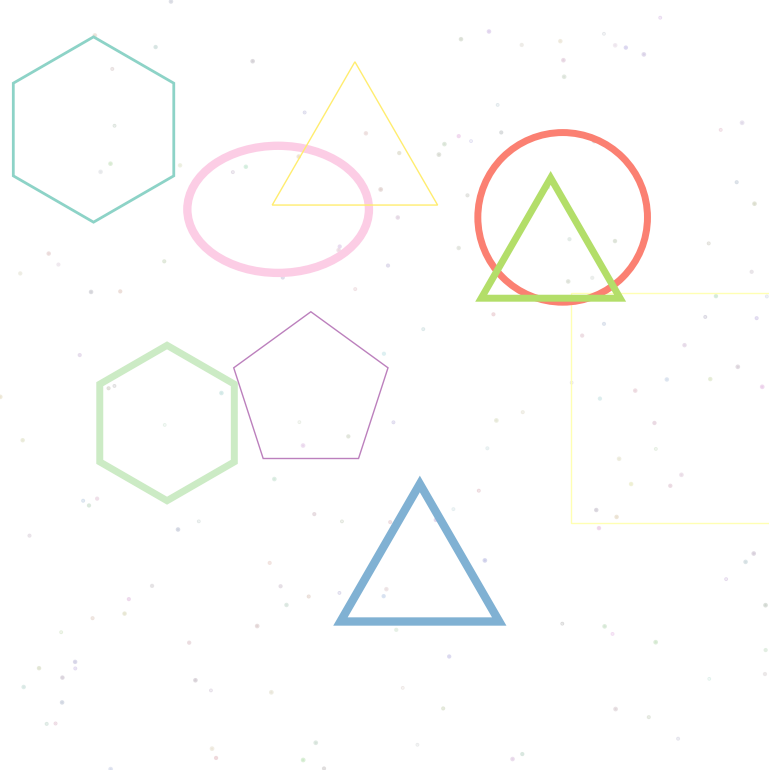[{"shape": "hexagon", "thickness": 1, "radius": 0.6, "center": [0.121, 0.832]}, {"shape": "square", "thickness": 0.5, "radius": 0.75, "center": [0.891, 0.47]}, {"shape": "circle", "thickness": 2.5, "radius": 0.55, "center": [0.731, 0.718]}, {"shape": "triangle", "thickness": 3, "radius": 0.6, "center": [0.545, 0.252]}, {"shape": "triangle", "thickness": 2.5, "radius": 0.52, "center": [0.715, 0.665]}, {"shape": "oval", "thickness": 3, "radius": 0.59, "center": [0.361, 0.728]}, {"shape": "pentagon", "thickness": 0.5, "radius": 0.53, "center": [0.404, 0.49]}, {"shape": "hexagon", "thickness": 2.5, "radius": 0.5, "center": [0.217, 0.451]}, {"shape": "triangle", "thickness": 0.5, "radius": 0.62, "center": [0.461, 0.796]}]